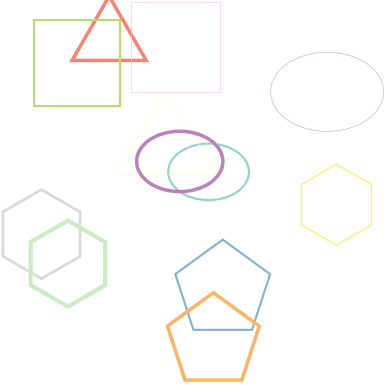[{"shape": "oval", "thickness": 1.5, "radius": 0.52, "center": [0.542, 0.554]}, {"shape": "triangle", "thickness": 0.5, "radius": 0.75, "center": [0.432, 0.62]}, {"shape": "oval", "thickness": 0.5, "radius": 0.73, "center": [0.85, 0.761]}, {"shape": "triangle", "thickness": 2.5, "radius": 0.56, "center": [0.283, 0.899]}, {"shape": "pentagon", "thickness": 1.5, "radius": 0.65, "center": [0.578, 0.248]}, {"shape": "pentagon", "thickness": 2.5, "radius": 0.63, "center": [0.554, 0.114]}, {"shape": "square", "thickness": 1.5, "radius": 0.56, "center": [0.2, 0.836]}, {"shape": "square", "thickness": 0.5, "radius": 0.58, "center": [0.456, 0.878]}, {"shape": "hexagon", "thickness": 2, "radius": 0.58, "center": [0.108, 0.392]}, {"shape": "oval", "thickness": 2.5, "radius": 0.56, "center": [0.467, 0.581]}, {"shape": "hexagon", "thickness": 3, "radius": 0.56, "center": [0.176, 0.315]}, {"shape": "hexagon", "thickness": 1, "radius": 0.53, "center": [0.874, 0.468]}]